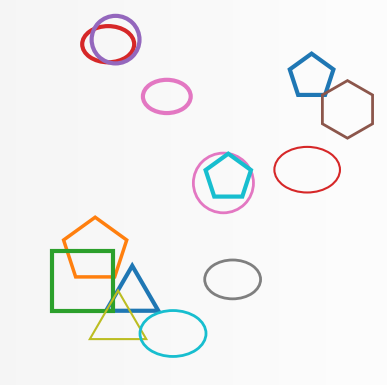[{"shape": "triangle", "thickness": 3, "radius": 0.39, "center": [0.341, 0.232]}, {"shape": "pentagon", "thickness": 3, "radius": 0.3, "center": [0.804, 0.801]}, {"shape": "pentagon", "thickness": 2.5, "radius": 0.43, "center": [0.246, 0.35]}, {"shape": "square", "thickness": 3, "radius": 0.39, "center": [0.213, 0.27]}, {"shape": "oval", "thickness": 3, "radius": 0.34, "center": [0.279, 0.885]}, {"shape": "oval", "thickness": 1.5, "radius": 0.42, "center": [0.793, 0.559]}, {"shape": "circle", "thickness": 3, "radius": 0.31, "center": [0.298, 0.897]}, {"shape": "hexagon", "thickness": 2, "radius": 0.37, "center": [0.897, 0.716]}, {"shape": "oval", "thickness": 3, "radius": 0.31, "center": [0.43, 0.75]}, {"shape": "circle", "thickness": 2, "radius": 0.39, "center": [0.577, 0.525]}, {"shape": "oval", "thickness": 2, "radius": 0.36, "center": [0.6, 0.274]}, {"shape": "triangle", "thickness": 1.5, "radius": 0.42, "center": [0.305, 0.161]}, {"shape": "oval", "thickness": 2, "radius": 0.43, "center": [0.446, 0.134]}, {"shape": "pentagon", "thickness": 3, "radius": 0.31, "center": [0.589, 0.539]}]